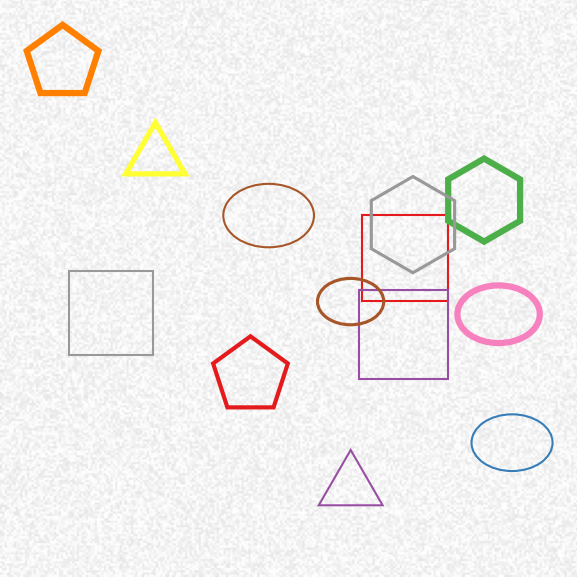[{"shape": "square", "thickness": 1, "radius": 0.37, "center": [0.702, 0.553]}, {"shape": "pentagon", "thickness": 2, "radius": 0.34, "center": [0.434, 0.349]}, {"shape": "oval", "thickness": 1, "radius": 0.35, "center": [0.887, 0.233]}, {"shape": "hexagon", "thickness": 3, "radius": 0.36, "center": [0.838, 0.653]}, {"shape": "square", "thickness": 1, "radius": 0.38, "center": [0.699, 0.42]}, {"shape": "triangle", "thickness": 1, "radius": 0.32, "center": [0.607, 0.156]}, {"shape": "pentagon", "thickness": 3, "radius": 0.33, "center": [0.108, 0.891]}, {"shape": "triangle", "thickness": 2.5, "radius": 0.3, "center": [0.269, 0.728]}, {"shape": "oval", "thickness": 1.5, "radius": 0.29, "center": [0.607, 0.477]}, {"shape": "oval", "thickness": 1, "radius": 0.39, "center": [0.465, 0.626]}, {"shape": "oval", "thickness": 3, "radius": 0.36, "center": [0.863, 0.455]}, {"shape": "square", "thickness": 1, "radius": 0.36, "center": [0.192, 0.458]}, {"shape": "hexagon", "thickness": 1.5, "radius": 0.42, "center": [0.715, 0.61]}]